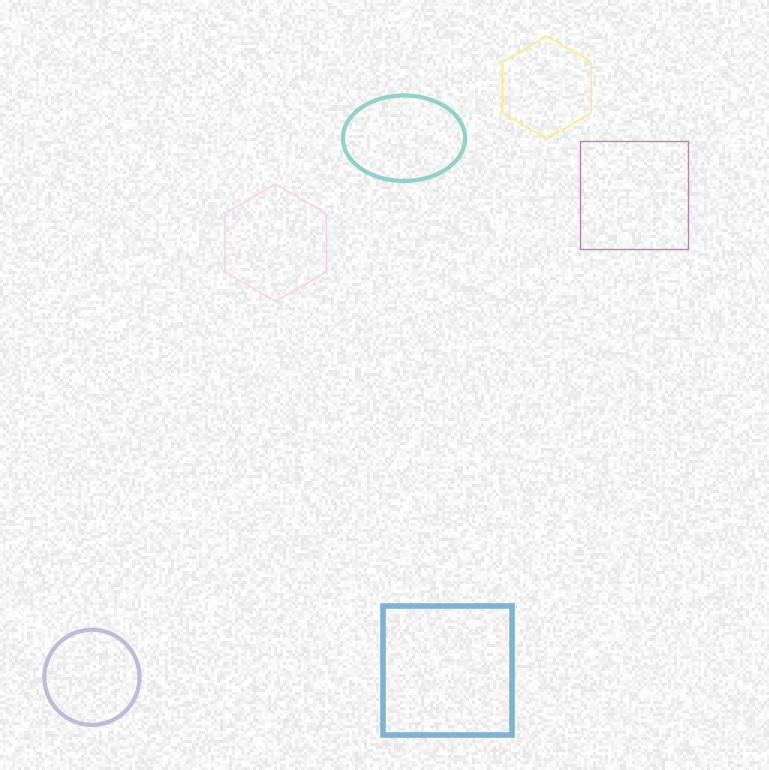[{"shape": "oval", "thickness": 1.5, "radius": 0.4, "center": [0.525, 0.821]}, {"shape": "circle", "thickness": 1.5, "radius": 0.31, "center": [0.119, 0.12]}, {"shape": "square", "thickness": 2, "radius": 0.42, "center": [0.581, 0.13]}, {"shape": "hexagon", "thickness": 0.5, "radius": 0.38, "center": [0.358, 0.685]}, {"shape": "square", "thickness": 0.5, "radius": 0.35, "center": [0.823, 0.747]}, {"shape": "hexagon", "thickness": 0.5, "radius": 0.33, "center": [0.71, 0.886]}]